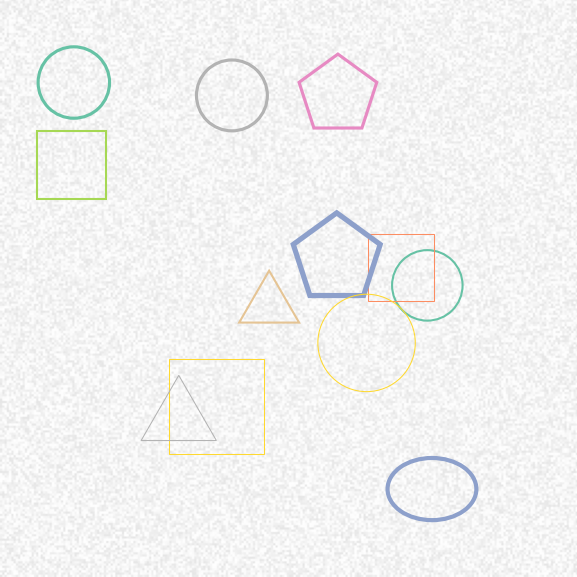[{"shape": "circle", "thickness": 1.5, "radius": 0.31, "center": [0.128, 0.856]}, {"shape": "circle", "thickness": 1, "radius": 0.31, "center": [0.74, 0.505]}, {"shape": "square", "thickness": 0.5, "radius": 0.29, "center": [0.695, 0.536]}, {"shape": "oval", "thickness": 2, "radius": 0.38, "center": [0.748, 0.152]}, {"shape": "pentagon", "thickness": 2.5, "radius": 0.4, "center": [0.583, 0.551]}, {"shape": "pentagon", "thickness": 1.5, "radius": 0.35, "center": [0.585, 0.835]}, {"shape": "square", "thickness": 1, "radius": 0.3, "center": [0.124, 0.714]}, {"shape": "circle", "thickness": 0.5, "radius": 0.42, "center": [0.635, 0.405]}, {"shape": "square", "thickness": 0.5, "radius": 0.41, "center": [0.375, 0.296]}, {"shape": "triangle", "thickness": 1, "radius": 0.3, "center": [0.466, 0.471]}, {"shape": "triangle", "thickness": 0.5, "radius": 0.38, "center": [0.31, 0.274]}, {"shape": "circle", "thickness": 1.5, "radius": 0.31, "center": [0.402, 0.834]}]